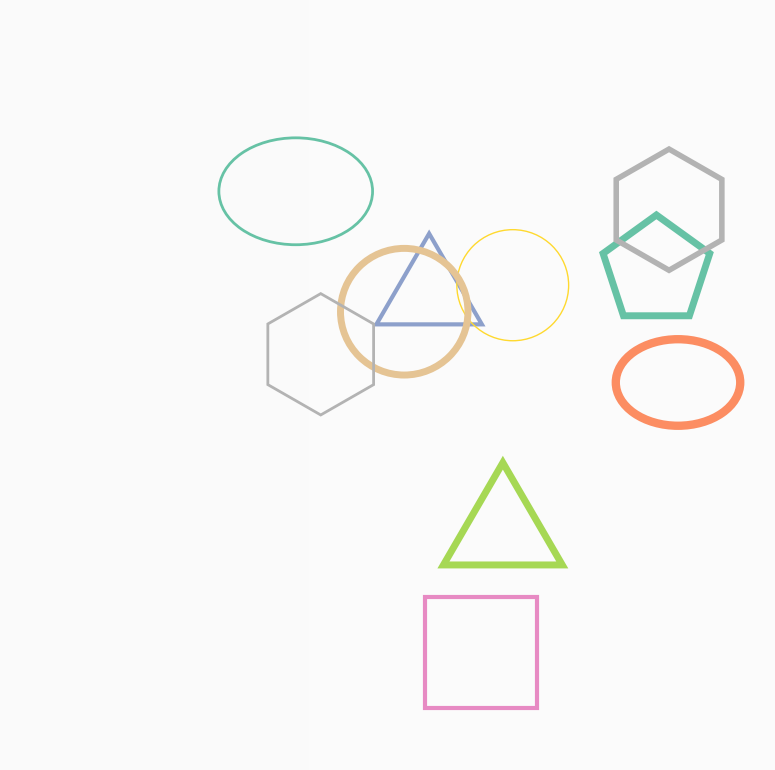[{"shape": "oval", "thickness": 1, "radius": 0.5, "center": [0.382, 0.752]}, {"shape": "pentagon", "thickness": 2.5, "radius": 0.36, "center": [0.847, 0.648]}, {"shape": "oval", "thickness": 3, "radius": 0.4, "center": [0.875, 0.503]}, {"shape": "triangle", "thickness": 1.5, "radius": 0.39, "center": [0.554, 0.618]}, {"shape": "square", "thickness": 1.5, "radius": 0.36, "center": [0.621, 0.153]}, {"shape": "triangle", "thickness": 2.5, "radius": 0.44, "center": [0.649, 0.311]}, {"shape": "circle", "thickness": 0.5, "radius": 0.36, "center": [0.662, 0.63]}, {"shape": "circle", "thickness": 2.5, "radius": 0.41, "center": [0.522, 0.595]}, {"shape": "hexagon", "thickness": 1, "radius": 0.39, "center": [0.414, 0.54]}, {"shape": "hexagon", "thickness": 2, "radius": 0.39, "center": [0.863, 0.728]}]